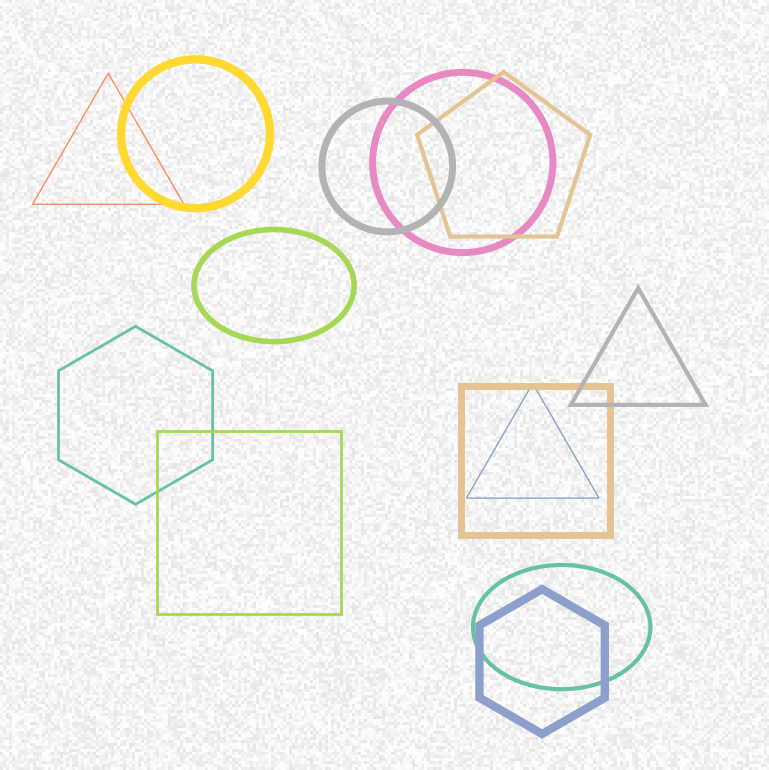[{"shape": "oval", "thickness": 1.5, "radius": 0.58, "center": [0.729, 0.186]}, {"shape": "hexagon", "thickness": 1, "radius": 0.58, "center": [0.176, 0.461]}, {"shape": "triangle", "thickness": 0.5, "radius": 0.57, "center": [0.141, 0.791]}, {"shape": "triangle", "thickness": 0.5, "radius": 0.5, "center": [0.692, 0.403]}, {"shape": "hexagon", "thickness": 3, "radius": 0.47, "center": [0.704, 0.141]}, {"shape": "circle", "thickness": 2.5, "radius": 0.59, "center": [0.601, 0.789]}, {"shape": "square", "thickness": 1, "radius": 0.6, "center": [0.323, 0.322]}, {"shape": "oval", "thickness": 2, "radius": 0.52, "center": [0.356, 0.629]}, {"shape": "circle", "thickness": 3, "radius": 0.48, "center": [0.254, 0.826]}, {"shape": "pentagon", "thickness": 1.5, "radius": 0.59, "center": [0.654, 0.788]}, {"shape": "square", "thickness": 2.5, "radius": 0.48, "center": [0.695, 0.402]}, {"shape": "triangle", "thickness": 1.5, "radius": 0.51, "center": [0.829, 0.525]}, {"shape": "circle", "thickness": 2.5, "radius": 0.42, "center": [0.503, 0.784]}]